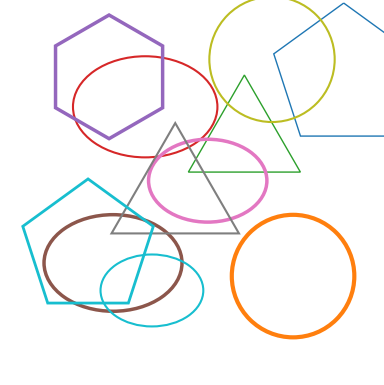[{"shape": "pentagon", "thickness": 1, "radius": 0.95, "center": [0.893, 0.801]}, {"shape": "circle", "thickness": 3, "radius": 0.8, "center": [0.761, 0.283]}, {"shape": "triangle", "thickness": 1, "radius": 0.84, "center": [0.635, 0.637]}, {"shape": "oval", "thickness": 1.5, "radius": 0.94, "center": [0.377, 0.723]}, {"shape": "hexagon", "thickness": 2.5, "radius": 0.8, "center": [0.283, 0.8]}, {"shape": "oval", "thickness": 2.5, "radius": 0.9, "center": [0.294, 0.317]}, {"shape": "oval", "thickness": 2.5, "radius": 0.77, "center": [0.54, 0.531]}, {"shape": "triangle", "thickness": 1.5, "radius": 0.96, "center": [0.455, 0.489]}, {"shape": "circle", "thickness": 1.5, "radius": 0.81, "center": [0.707, 0.846]}, {"shape": "pentagon", "thickness": 2, "radius": 0.89, "center": [0.229, 0.357]}, {"shape": "oval", "thickness": 1.5, "radius": 0.67, "center": [0.395, 0.246]}]